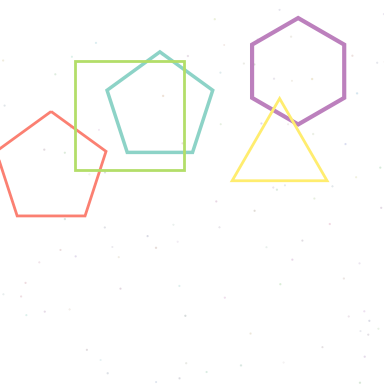[{"shape": "pentagon", "thickness": 2.5, "radius": 0.72, "center": [0.415, 0.721]}, {"shape": "pentagon", "thickness": 2, "radius": 0.75, "center": [0.133, 0.56]}, {"shape": "square", "thickness": 2, "radius": 0.71, "center": [0.336, 0.7]}, {"shape": "hexagon", "thickness": 3, "radius": 0.69, "center": [0.774, 0.815]}, {"shape": "triangle", "thickness": 2, "radius": 0.71, "center": [0.726, 0.602]}]